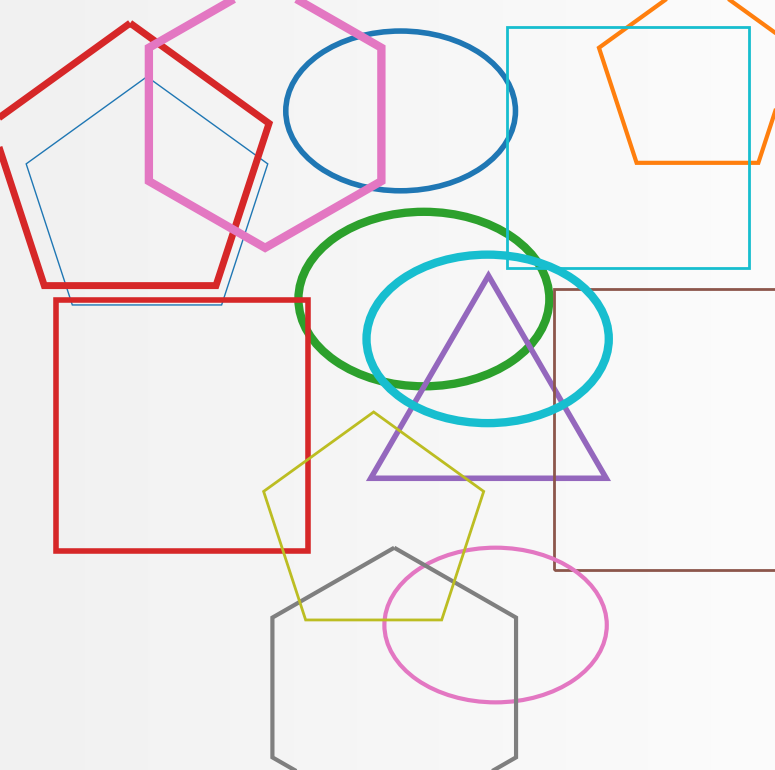[{"shape": "oval", "thickness": 2, "radius": 0.74, "center": [0.517, 0.856]}, {"shape": "pentagon", "thickness": 0.5, "radius": 0.82, "center": [0.19, 0.737]}, {"shape": "pentagon", "thickness": 1.5, "radius": 0.67, "center": [0.9, 0.897]}, {"shape": "oval", "thickness": 3, "radius": 0.81, "center": [0.547, 0.612]}, {"shape": "pentagon", "thickness": 2.5, "radius": 0.94, "center": [0.168, 0.782]}, {"shape": "square", "thickness": 2, "radius": 0.81, "center": [0.235, 0.448]}, {"shape": "triangle", "thickness": 2, "radius": 0.88, "center": [0.63, 0.467]}, {"shape": "square", "thickness": 1, "radius": 0.91, "center": [0.897, 0.443]}, {"shape": "hexagon", "thickness": 3, "radius": 0.87, "center": [0.342, 0.851]}, {"shape": "oval", "thickness": 1.5, "radius": 0.72, "center": [0.639, 0.188]}, {"shape": "hexagon", "thickness": 1.5, "radius": 0.91, "center": [0.509, 0.107]}, {"shape": "pentagon", "thickness": 1, "radius": 0.75, "center": [0.482, 0.316]}, {"shape": "square", "thickness": 1, "radius": 0.78, "center": [0.81, 0.808]}, {"shape": "oval", "thickness": 3, "radius": 0.78, "center": [0.629, 0.56]}]